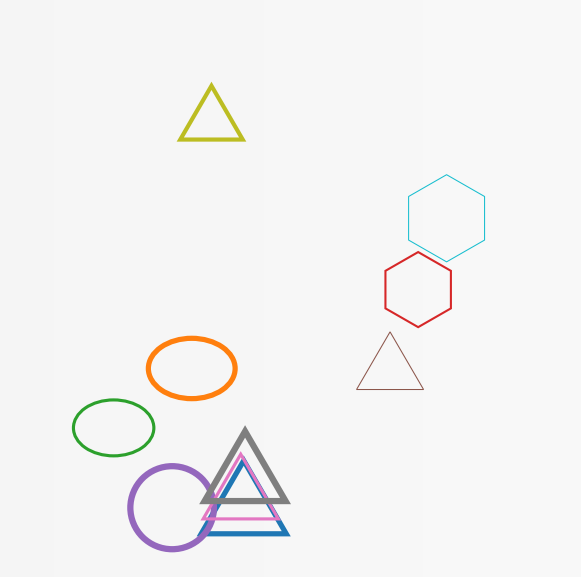[{"shape": "triangle", "thickness": 2.5, "radius": 0.42, "center": [0.419, 0.117]}, {"shape": "oval", "thickness": 2.5, "radius": 0.37, "center": [0.33, 0.361]}, {"shape": "oval", "thickness": 1.5, "radius": 0.35, "center": [0.196, 0.258]}, {"shape": "hexagon", "thickness": 1, "radius": 0.33, "center": [0.719, 0.498]}, {"shape": "circle", "thickness": 3, "radius": 0.36, "center": [0.296, 0.12]}, {"shape": "triangle", "thickness": 0.5, "radius": 0.33, "center": [0.671, 0.358]}, {"shape": "triangle", "thickness": 1.5, "radius": 0.37, "center": [0.414, 0.138]}, {"shape": "triangle", "thickness": 3, "radius": 0.4, "center": [0.422, 0.172]}, {"shape": "triangle", "thickness": 2, "radius": 0.31, "center": [0.364, 0.788]}, {"shape": "hexagon", "thickness": 0.5, "radius": 0.38, "center": [0.768, 0.621]}]